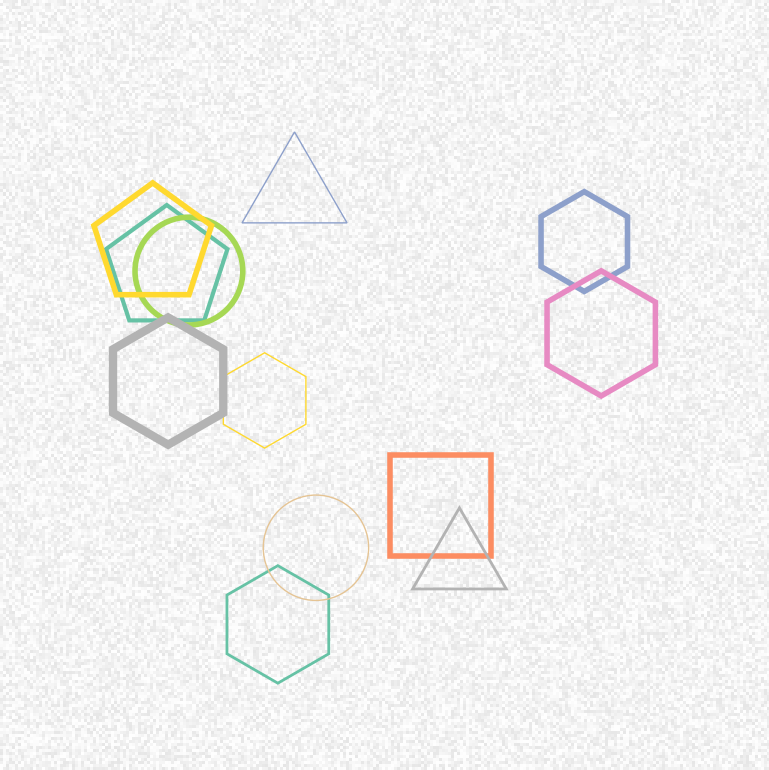[{"shape": "pentagon", "thickness": 1.5, "radius": 0.41, "center": [0.217, 0.651]}, {"shape": "hexagon", "thickness": 1, "radius": 0.38, "center": [0.361, 0.189]}, {"shape": "square", "thickness": 2, "radius": 0.33, "center": [0.572, 0.343]}, {"shape": "triangle", "thickness": 0.5, "radius": 0.39, "center": [0.383, 0.75]}, {"shape": "hexagon", "thickness": 2, "radius": 0.32, "center": [0.759, 0.686]}, {"shape": "hexagon", "thickness": 2, "radius": 0.41, "center": [0.781, 0.567]}, {"shape": "circle", "thickness": 2, "radius": 0.35, "center": [0.245, 0.648]}, {"shape": "pentagon", "thickness": 2, "radius": 0.4, "center": [0.198, 0.682]}, {"shape": "hexagon", "thickness": 0.5, "radius": 0.31, "center": [0.344, 0.48]}, {"shape": "circle", "thickness": 0.5, "radius": 0.34, "center": [0.41, 0.289]}, {"shape": "hexagon", "thickness": 3, "radius": 0.41, "center": [0.218, 0.505]}, {"shape": "triangle", "thickness": 1, "radius": 0.35, "center": [0.597, 0.27]}]